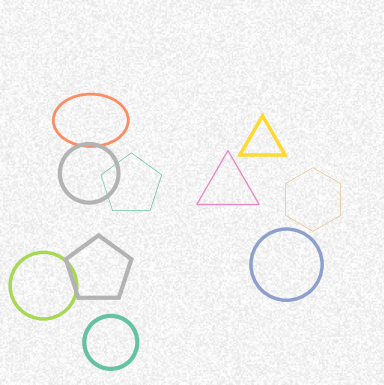[{"shape": "pentagon", "thickness": 0.5, "radius": 0.41, "center": [0.341, 0.52]}, {"shape": "circle", "thickness": 3, "radius": 0.34, "center": [0.288, 0.111]}, {"shape": "oval", "thickness": 2, "radius": 0.49, "center": [0.236, 0.688]}, {"shape": "circle", "thickness": 2.5, "radius": 0.46, "center": [0.744, 0.313]}, {"shape": "triangle", "thickness": 1, "radius": 0.47, "center": [0.592, 0.516]}, {"shape": "circle", "thickness": 2.5, "radius": 0.43, "center": [0.113, 0.258]}, {"shape": "triangle", "thickness": 2.5, "radius": 0.34, "center": [0.682, 0.631]}, {"shape": "hexagon", "thickness": 0.5, "radius": 0.41, "center": [0.813, 0.482]}, {"shape": "circle", "thickness": 3, "radius": 0.38, "center": [0.232, 0.55]}, {"shape": "pentagon", "thickness": 3, "radius": 0.45, "center": [0.256, 0.299]}]